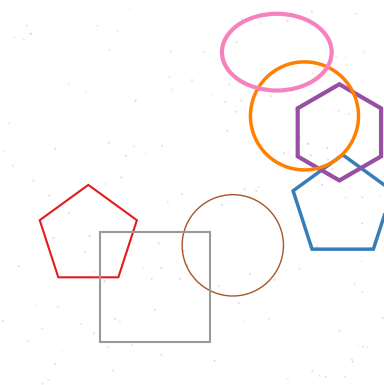[{"shape": "pentagon", "thickness": 1.5, "radius": 0.66, "center": [0.229, 0.387]}, {"shape": "pentagon", "thickness": 2.5, "radius": 0.68, "center": [0.89, 0.462]}, {"shape": "hexagon", "thickness": 3, "radius": 0.62, "center": [0.881, 0.656]}, {"shape": "circle", "thickness": 2.5, "radius": 0.7, "center": [0.791, 0.699]}, {"shape": "circle", "thickness": 1, "radius": 0.66, "center": [0.605, 0.363]}, {"shape": "oval", "thickness": 3, "radius": 0.71, "center": [0.719, 0.865]}, {"shape": "square", "thickness": 1.5, "radius": 0.72, "center": [0.402, 0.254]}]